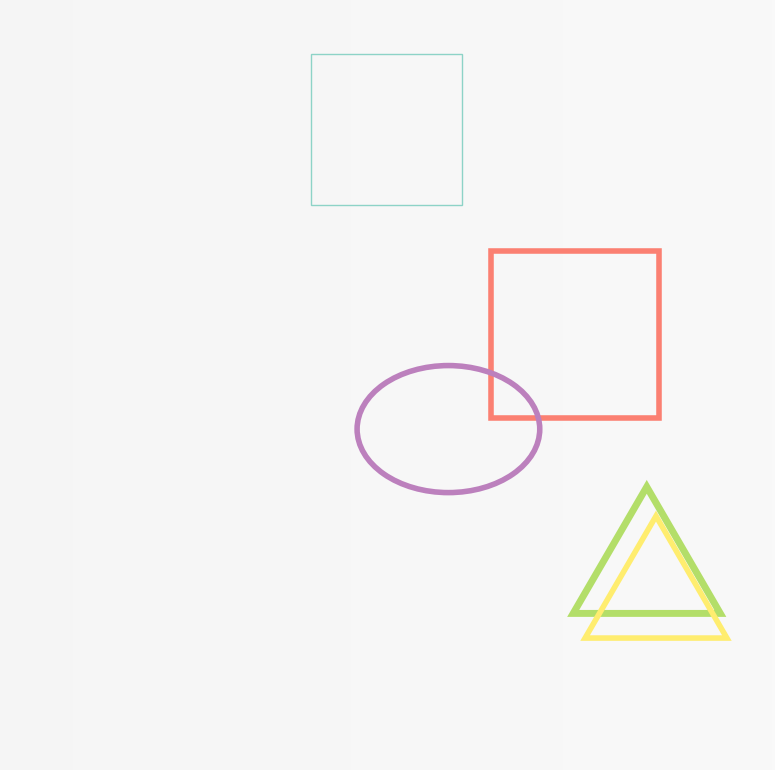[{"shape": "square", "thickness": 0.5, "radius": 0.49, "center": [0.499, 0.832]}, {"shape": "square", "thickness": 2, "radius": 0.54, "center": [0.742, 0.566]}, {"shape": "triangle", "thickness": 2.5, "radius": 0.55, "center": [0.835, 0.258]}, {"shape": "oval", "thickness": 2, "radius": 0.59, "center": [0.579, 0.443]}, {"shape": "triangle", "thickness": 2, "radius": 0.53, "center": [0.846, 0.224]}]